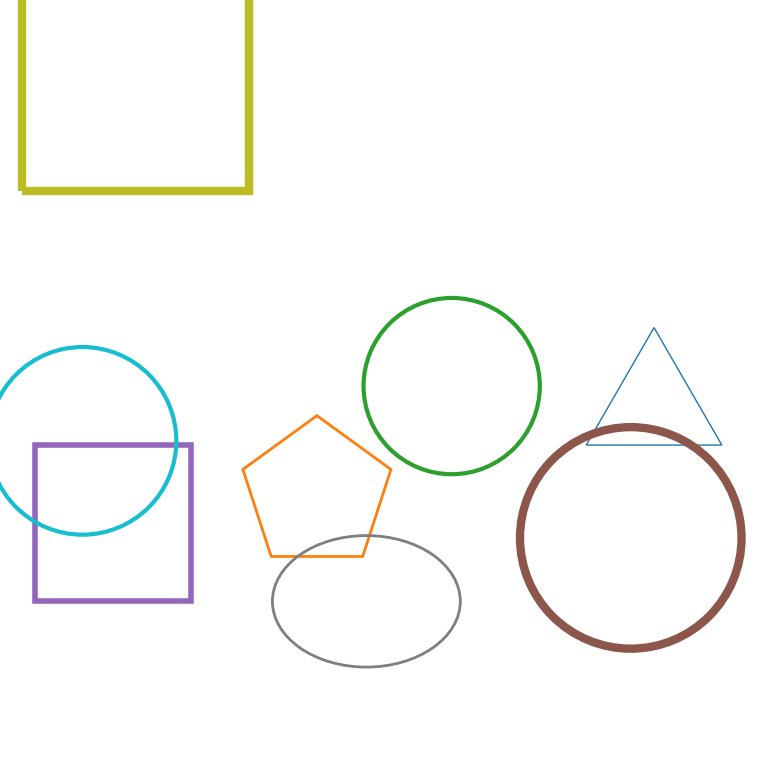[{"shape": "triangle", "thickness": 0.5, "radius": 0.51, "center": [0.849, 0.473]}, {"shape": "pentagon", "thickness": 1, "radius": 0.51, "center": [0.412, 0.359]}, {"shape": "circle", "thickness": 1.5, "radius": 0.57, "center": [0.587, 0.499]}, {"shape": "square", "thickness": 2, "radius": 0.51, "center": [0.146, 0.321]}, {"shape": "circle", "thickness": 3, "radius": 0.72, "center": [0.819, 0.301]}, {"shape": "oval", "thickness": 1, "radius": 0.61, "center": [0.476, 0.219]}, {"shape": "square", "thickness": 3, "radius": 0.74, "center": [0.176, 0.9]}, {"shape": "circle", "thickness": 1.5, "radius": 0.61, "center": [0.107, 0.427]}]